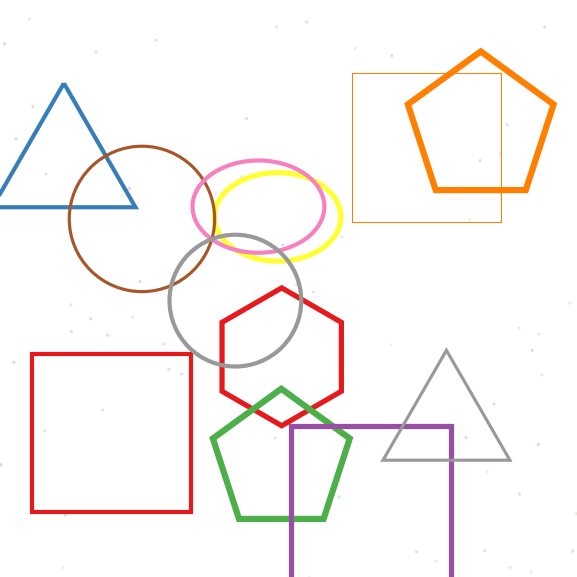[{"shape": "hexagon", "thickness": 2.5, "radius": 0.6, "center": [0.488, 0.381]}, {"shape": "square", "thickness": 2, "radius": 0.69, "center": [0.194, 0.249]}, {"shape": "triangle", "thickness": 2, "radius": 0.72, "center": [0.111, 0.712]}, {"shape": "pentagon", "thickness": 3, "radius": 0.62, "center": [0.487, 0.201]}, {"shape": "square", "thickness": 2.5, "radius": 0.69, "center": [0.642, 0.123]}, {"shape": "square", "thickness": 0.5, "radius": 0.65, "center": [0.738, 0.744]}, {"shape": "pentagon", "thickness": 3, "radius": 0.66, "center": [0.832, 0.777]}, {"shape": "oval", "thickness": 2.5, "radius": 0.55, "center": [0.481, 0.624]}, {"shape": "circle", "thickness": 1.5, "radius": 0.63, "center": [0.246, 0.62]}, {"shape": "oval", "thickness": 2, "radius": 0.57, "center": [0.448, 0.641]}, {"shape": "circle", "thickness": 2, "radius": 0.57, "center": [0.408, 0.479]}, {"shape": "triangle", "thickness": 1.5, "radius": 0.63, "center": [0.773, 0.266]}]